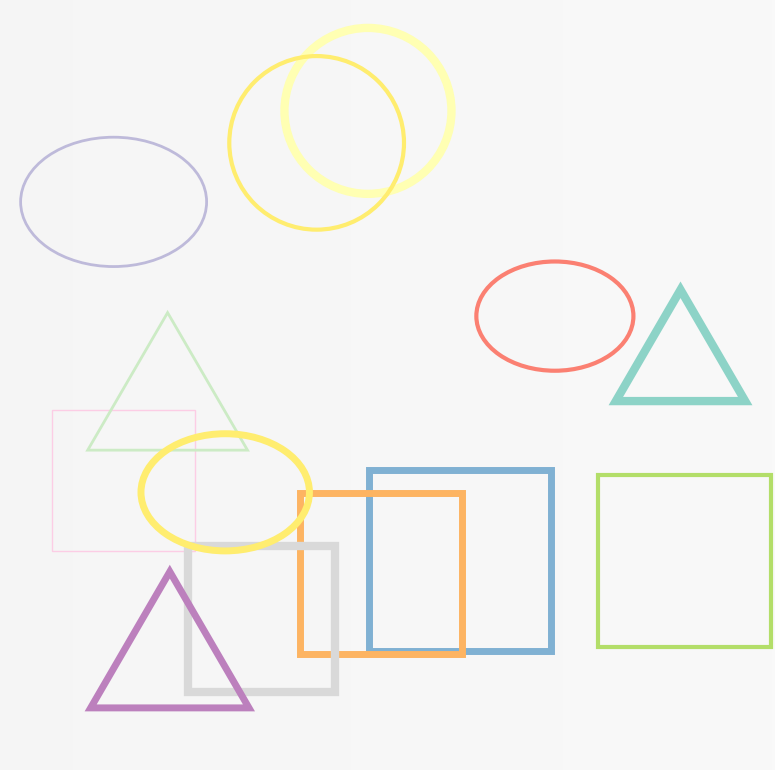[{"shape": "triangle", "thickness": 3, "radius": 0.48, "center": [0.878, 0.527]}, {"shape": "circle", "thickness": 3, "radius": 0.54, "center": [0.475, 0.856]}, {"shape": "oval", "thickness": 1, "radius": 0.6, "center": [0.147, 0.738]}, {"shape": "oval", "thickness": 1.5, "radius": 0.51, "center": [0.716, 0.589]}, {"shape": "square", "thickness": 2.5, "radius": 0.59, "center": [0.594, 0.272]}, {"shape": "square", "thickness": 2.5, "radius": 0.52, "center": [0.491, 0.255]}, {"shape": "square", "thickness": 1.5, "radius": 0.56, "center": [0.883, 0.272]}, {"shape": "square", "thickness": 0.5, "radius": 0.46, "center": [0.159, 0.376]}, {"shape": "square", "thickness": 3, "radius": 0.47, "center": [0.337, 0.197]}, {"shape": "triangle", "thickness": 2.5, "radius": 0.59, "center": [0.219, 0.14]}, {"shape": "triangle", "thickness": 1, "radius": 0.6, "center": [0.216, 0.475]}, {"shape": "oval", "thickness": 2.5, "radius": 0.54, "center": [0.291, 0.361]}, {"shape": "circle", "thickness": 1.5, "radius": 0.56, "center": [0.409, 0.814]}]